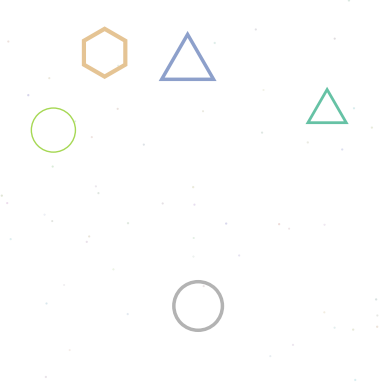[{"shape": "triangle", "thickness": 2, "radius": 0.29, "center": [0.85, 0.71]}, {"shape": "triangle", "thickness": 2.5, "radius": 0.39, "center": [0.487, 0.833]}, {"shape": "circle", "thickness": 1, "radius": 0.29, "center": [0.139, 0.662]}, {"shape": "hexagon", "thickness": 3, "radius": 0.31, "center": [0.272, 0.863]}, {"shape": "circle", "thickness": 2.5, "radius": 0.32, "center": [0.515, 0.205]}]